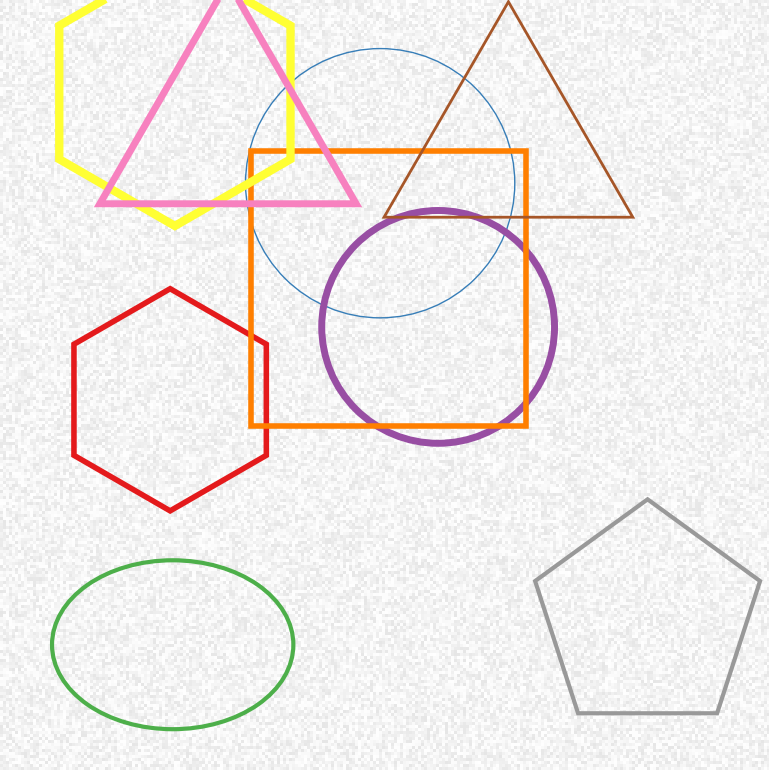[{"shape": "hexagon", "thickness": 2, "radius": 0.72, "center": [0.221, 0.481]}, {"shape": "circle", "thickness": 0.5, "radius": 0.87, "center": [0.494, 0.762]}, {"shape": "oval", "thickness": 1.5, "radius": 0.78, "center": [0.224, 0.163]}, {"shape": "circle", "thickness": 2.5, "radius": 0.76, "center": [0.569, 0.575]}, {"shape": "square", "thickness": 2, "radius": 0.89, "center": [0.504, 0.625]}, {"shape": "hexagon", "thickness": 3, "radius": 0.87, "center": [0.227, 0.88]}, {"shape": "triangle", "thickness": 1, "radius": 0.93, "center": [0.66, 0.811]}, {"shape": "triangle", "thickness": 2.5, "radius": 0.96, "center": [0.296, 0.831]}, {"shape": "pentagon", "thickness": 1.5, "radius": 0.77, "center": [0.841, 0.198]}]